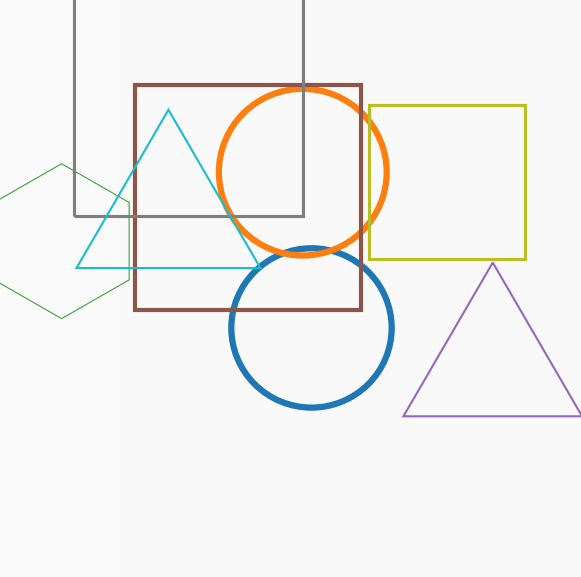[{"shape": "circle", "thickness": 3, "radius": 0.69, "center": [0.536, 0.431]}, {"shape": "circle", "thickness": 3, "radius": 0.72, "center": [0.521, 0.701]}, {"shape": "hexagon", "thickness": 0.5, "radius": 0.67, "center": [0.106, 0.582]}, {"shape": "triangle", "thickness": 1, "radius": 0.89, "center": [0.848, 0.367]}, {"shape": "square", "thickness": 2, "radius": 0.97, "center": [0.427, 0.657]}, {"shape": "square", "thickness": 1.5, "radius": 0.99, "center": [0.325, 0.823]}, {"shape": "square", "thickness": 1.5, "radius": 0.67, "center": [0.769, 0.684]}, {"shape": "triangle", "thickness": 1, "radius": 0.91, "center": [0.29, 0.626]}]